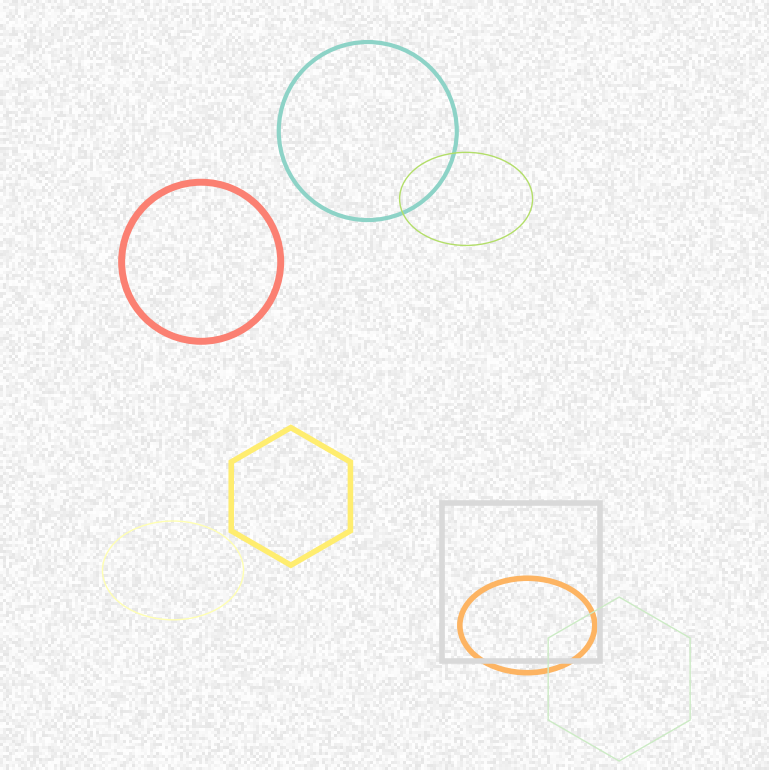[{"shape": "circle", "thickness": 1.5, "radius": 0.58, "center": [0.478, 0.83]}, {"shape": "oval", "thickness": 0.5, "radius": 0.46, "center": [0.225, 0.259]}, {"shape": "circle", "thickness": 2.5, "radius": 0.52, "center": [0.261, 0.66]}, {"shape": "oval", "thickness": 2, "radius": 0.44, "center": [0.685, 0.188]}, {"shape": "oval", "thickness": 0.5, "radius": 0.43, "center": [0.605, 0.742]}, {"shape": "square", "thickness": 2, "radius": 0.51, "center": [0.677, 0.244]}, {"shape": "hexagon", "thickness": 0.5, "radius": 0.53, "center": [0.804, 0.118]}, {"shape": "hexagon", "thickness": 2, "radius": 0.45, "center": [0.378, 0.355]}]